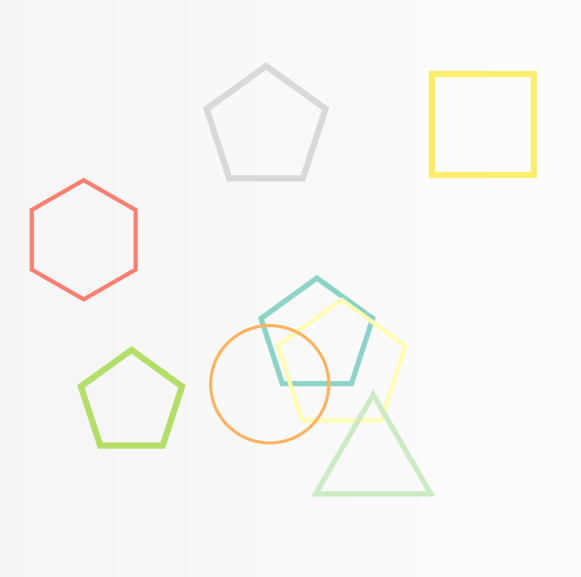[{"shape": "pentagon", "thickness": 2.5, "radius": 0.51, "center": [0.545, 0.417]}, {"shape": "pentagon", "thickness": 2, "radius": 0.58, "center": [0.588, 0.365]}, {"shape": "hexagon", "thickness": 2, "radius": 0.52, "center": [0.144, 0.584]}, {"shape": "circle", "thickness": 1.5, "radius": 0.51, "center": [0.464, 0.334]}, {"shape": "pentagon", "thickness": 3, "radius": 0.46, "center": [0.226, 0.302]}, {"shape": "pentagon", "thickness": 3, "radius": 0.54, "center": [0.458, 0.777]}, {"shape": "triangle", "thickness": 2.5, "radius": 0.57, "center": [0.642, 0.201]}, {"shape": "square", "thickness": 3, "radius": 0.44, "center": [0.831, 0.784]}]